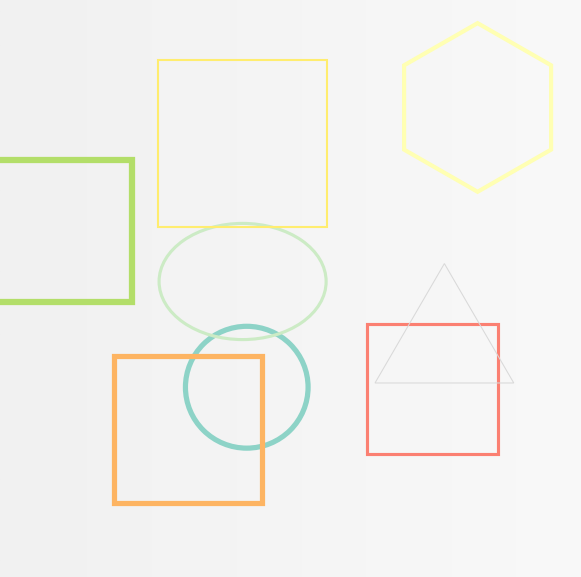[{"shape": "circle", "thickness": 2.5, "radius": 0.53, "center": [0.425, 0.329]}, {"shape": "hexagon", "thickness": 2, "radius": 0.73, "center": [0.822, 0.813]}, {"shape": "square", "thickness": 1.5, "radius": 0.57, "center": [0.744, 0.325]}, {"shape": "square", "thickness": 2.5, "radius": 0.64, "center": [0.323, 0.255]}, {"shape": "square", "thickness": 3, "radius": 0.62, "center": [0.105, 0.599]}, {"shape": "triangle", "thickness": 0.5, "radius": 0.69, "center": [0.765, 0.405]}, {"shape": "oval", "thickness": 1.5, "radius": 0.72, "center": [0.417, 0.512]}, {"shape": "square", "thickness": 1, "radius": 0.73, "center": [0.417, 0.75]}]